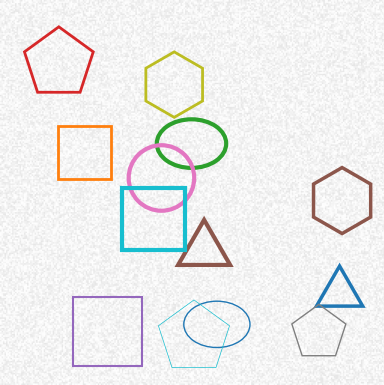[{"shape": "triangle", "thickness": 2.5, "radius": 0.35, "center": [0.882, 0.24]}, {"shape": "oval", "thickness": 1, "radius": 0.43, "center": [0.563, 0.158]}, {"shape": "square", "thickness": 2, "radius": 0.34, "center": [0.221, 0.603]}, {"shape": "oval", "thickness": 3, "radius": 0.45, "center": [0.497, 0.627]}, {"shape": "pentagon", "thickness": 2, "radius": 0.47, "center": [0.153, 0.836]}, {"shape": "square", "thickness": 1.5, "radius": 0.45, "center": [0.28, 0.14]}, {"shape": "triangle", "thickness": 3, "radius": 0.39, "center": [0.53, 0.351]}, {"shape": "hexagon", "thickness": 2.5, "radius": 0.43, "center": [0.889, 0.479]}, {"shape": "circle", "thickness": 3, "radius": 0.43, "center": [0.419, 0.538]}, {"shape": "pentagon", "thickness": 1, "radius": 0.37, "center": [0.828, 0.136]}, {"shape": "hexagon", "thickness": 2, "radius": 0.43, "center": [0.452, 0.78]}, {"shape": "square", "thickness": 3, "radius": 0.4, "center": [0.399, 0.43]}, {"shape": "pentagon", "thickness": 0.5, "radius": 0.49, "center": [0.504, 0.124]}]